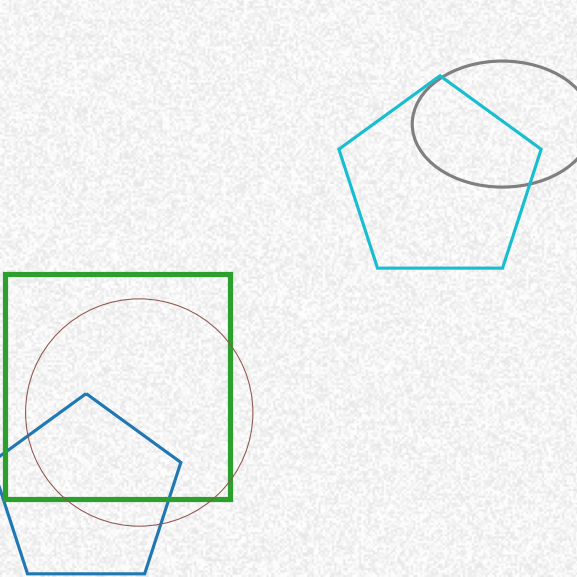[{"shape": "pentagon", "thickness": 1.5, "radius": 0.86, "center": [0.149, 0.145]}, {"shape": "square", "thickness": 2.5, "radius": 0.98, "center": [0.204, 0.33]}, {"shape": "circle", "thickness": 0.5, "radius": 0.98, "center": [0.241, 0.285]}, {"shape": "oval", "thickness": 1.5, "radius": 0.78, "center": [0.87, 0.784]}, {"shape": "pentagon", "thickness": 1.5, "radius": 0.92, "center": [0.762, 0.684]}]